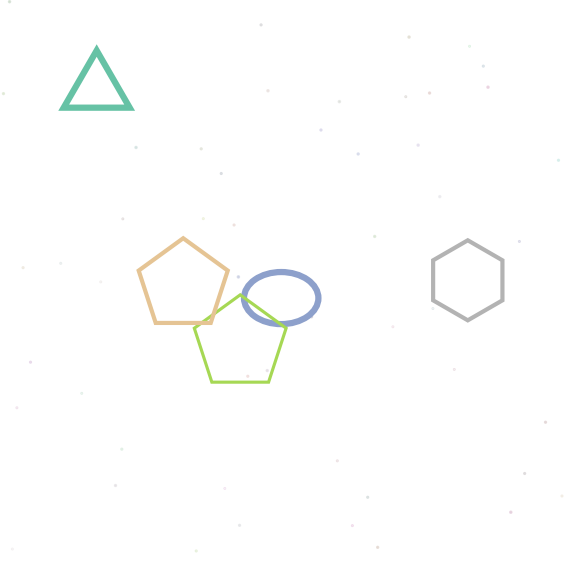[{"shape": "triangle", "thickness": 3, "radius": 0.33, "center": [0.167, 0.846]}, {"shape": "oval", "thickness": 3, "radius": 0.32, "center": [0.487, 0.483]}, {"shape": "pentagon", "thickness": 1.5, "radius": 0.42, "center": [0.416, 0.405]}, {"shape": "pentagon", "thickness": 2, "radius": 0.41, "center": [0.317, 0.506]}, {"shape": "hexagon", "thickness": 2, "radius": 0.35, "center": [0.81, 0.514]}]